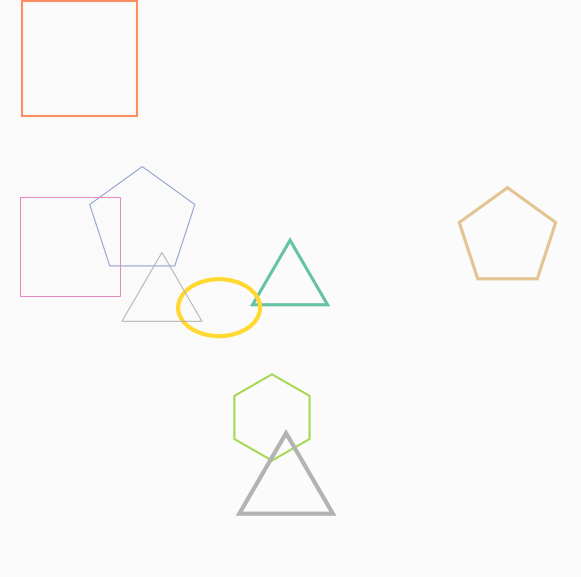[{"shape": "triangle", "thickness": 1.5, "radius": 0.37, "center": [0.499, 0.509]}, {"shape": "square", "thickness": 1, "radius": 0.5, "center": [0.137, 0.898]}, {"shape": "pentagon", "thickness": 0.5, "radius": 0.48, "center": [0.245, 0.616]}, {"shape": "square", "thickness": 0.5, "radius": 0.43, "center": [0.121, 0.572]}, {"shape": "hexagon", "thickness": 1, "radius": 0.37, "center": [0.468, 0.276]}, {"shape": "oval", "thickness": 2, "radius": 0.35, "center": [0.377, 0.466]}, {"shape": "pentagon", "thickness": 1.5, "radius": 0.44, "center": [0.873, 0.587]}, {"shape": "triangle", "thickness": 0.5, "radius": 0.4, "center": [0.279, 0.482]}, {"shape": "triangle", "thickness": 2, "radius": 0.46, "center": [0.492, 0.156]}]